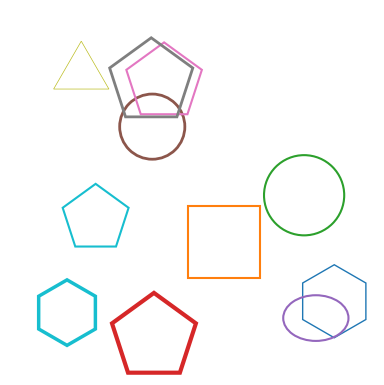[{"shape": "hexagon", "thickness": 1, "radius": 0.47, "center": [0.868, 0.218]}, {"shape": "square", "thickness": 1.5, "radius": 0.46, "center": [0.581, 0.372]}, {"shape": "circle", "thickness": 1.5, "radius": 0.52, "center": [0.79, 0.493]}, {"shape": "pentagon", "thickness": 3, "radius": 0.57, "center": [0.4, 0.125]}, {"shape": "oval", "thickness": 1.5, "radius": 0.42, "center": [0.82, 0.174]}, {"shape": "circle", "thickness": 2, "radius": 0.42, "center": [0.395, 0.671]}, {"shape": "pentagon", "thickness": 1.5, "radius": 0.52, "center": [0.426, 0.787]}, {"shape": "pentagon", "thickness": 2, "radius": 0.57, "center": [0.393, 0.788]}, {"shape": "triangle", "thickness": 0.5, "radius": 0.41, "center": [0.211, 0.81]}, {"shape": "hexagon", "thickness": 2.5, "radius": 0.43, "center": [0.174, 0.188]}, {"shape": "pentagon", "thickness": 1.5, "radius": 0.45, "center": [0.248, 0.432]}]